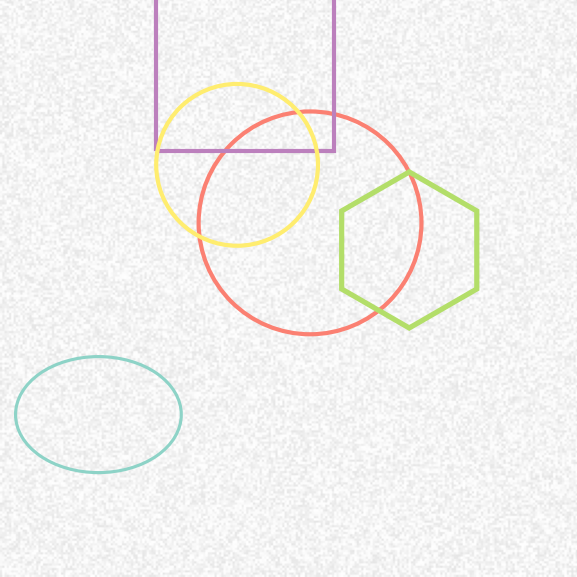[{"shape": "oval", "thickness": 1.5, "radius": 0.72, "center": [0.17, 0.281]}, {"shape": "circle", "thickness": 2, "radius": 0.96, "center": [0.537, 0.613]}, {"shape": "hexagon", "thickness": 2.5, "radius": 0.68, "center": [0.709, 0.566]}, {"shape": "square", "thickness": 2, "radius": 0.77, "center": [0.424, 0.891]}, {"shape": "circle", "thickness": 2, "radius": 0.7, "center": [0.411, 0.714]}]